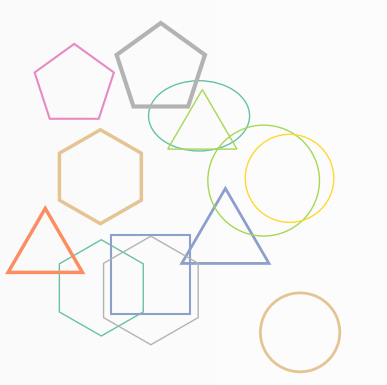[{"shape": "oval", "thickness": 1, "radius": 0.65, "center": [0.514, 0.699]}, {"shape": "hexagon", "thickness": 1, "radius": 0.62, "center": [0.261, 0.252]}, {"shape": "triangle", "thickness": 2.5, "radius": 0.55, "center": [0.117, 0.348]}, {"shape": "triangle", "thickness": 2, "radius": 0.65, "center": [0.582, 0.381]}, {"shape": "square", "thickness": 1.5, "radius": 0.51, "center": [0.388, 0.288]}, {"shape": "pentagon", "thickness": 1.5, "radius": 0.54, "center": [0.192, 0.778]}, {"shape": "triangle", "thickness": 1, "radius": 0.52, "center": [0.522, 0.664]}, {"shape": "circle", "thickness": 1, "radius": 0.72, "center": [0.68, 0.531]}, {"shape": "circle", "thickness": 1, "radius": 0.57, "center": [0.747, 0.537]}, {"shape": "hexagon", "thickness": 2.5, "radius": 0.61, "center": [0.259, 0.541]}, {"shape": "circle", "thickness": 2, "radius": 0.51, "center": [0.774, 0.137]}, {"shape": "hexagon", "thickness": 1, "radius": 0.7, "center": [0.389, 0.246]}, {"shape": "pentagon", "thickness": 3, "radius": 0.6, "center": [0.415, 0.82]}]